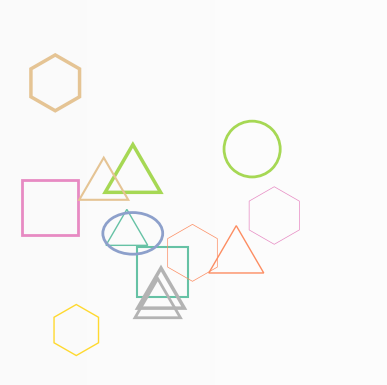[{"shape": "triangle", "thickness": 1, "radius": 0.31, "center": [0.327, 0.394]}, {"shape": "square", "thickness": 1.5, "radius": 0.33, "center": [0.42, 0.293]}, {"shape": "triangle", "thickness": 1, "radius": 0.41, "center": [0.61, 0.332]}, {"shape": "hexagon", "thickness": 0.5, "radius": 0.37, "center": [0.497, 0.343]}, {"shape": "oval", "thickness": 2, "radius": 0.39, "center": [0.343, 0.394]}, {"shape": "hexagon", "thickness": 0.5, "radius": 0.37, "center": [0.708, 0.44]}, {"shape": "square", "thickness": 2, "radius": 0.36, "center": [0.129, 0.46]}, {"shape": "triangle", "thickness": 2.5, "radius": 0.41, "center": [0.343, 0.542]}, {"shape": "circle", "thickness": 2, "radius": 0.36, "center": [0.651, 0.613]}, {"shape": "hexagon", "thickness": 1, "radius": 0.33, "center": [0.197, 0.143]}, {"shape": "triangle", "thickness": 1.5, "radius": 0.36, "center": [0.268, 0.518]}, {"shape": "hexagon", "thickness": 2.5, "radius": 0.36, "center": [0.143, 0.785]}, {"shape": "triangle", "thickness": 2, "radius": 0.34, "center": [0.407, 0.209]}, {"shape": "triangle", "thickness": 2.5, "radius": 0.35, "center": [0.416, 0.234]}]